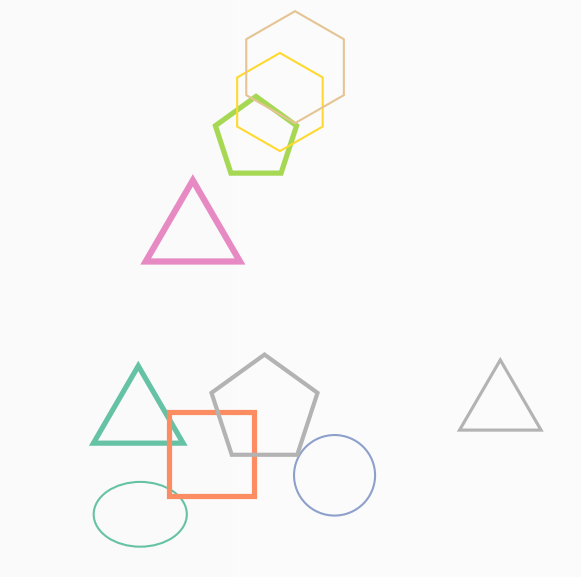[{"shape": "oval", "thickness": 1, "radius": 0.4, "center": [0.241, 0.109]}, {"shape": "triangle", "thickness": 2.5, "radius": 0.45, "center": [0.238, 0.276]}, {"shape": "square", "thickness": 2.5, "radius": 0.37, "center": [0.365, 0.213]}, {"shape": "circle", "thickness": 1, "radius": 0.35, "center": [0.576, 0.176]}, {"shape": "triangle", "thickness": 3, "radius": 0.47, "center": [0.332, 0.593]}, {"shape": "pentagon", "thickness": 2.5, "radius": 0.37, "center": [0.44, 0.759]}, {"shape": "hexagon", "thickness": 1, "radius": 0.42, "center": [0.482, 0.823]}, {"shape": "hexagon", "thickness": 1, "radius": 0.48, "center": [0.508, 0.883]}, {"shape": "pentagon", "thickness": 2, "radius": 0.48, "center": [0.455, 0.289]}, {"shape": "triangle", "thickness": 1.5, "radius": 0.4, "center": [0.861, 0.295]}]